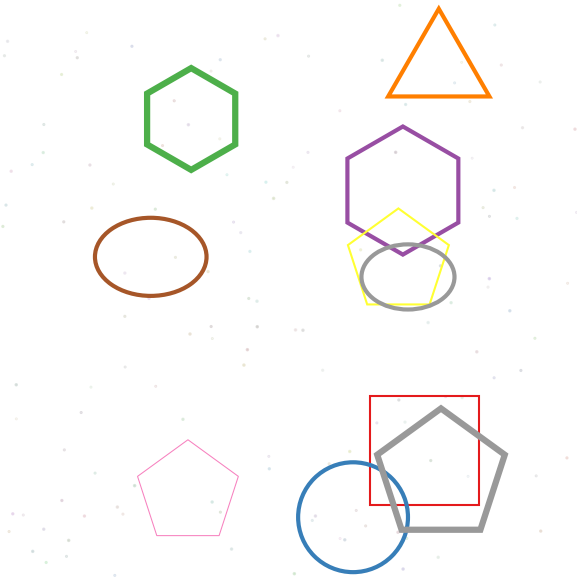[{"shape": "square", "thickness": 1, "radius": 0.47, "center": [0.735, 0.219]}, {"shape": "circle", "thickness": 2, "radius": 0.48, "center": [0.611, 0.104]}, {"shape": "hexagon", "thickness": 3, "radius": 0.44, "center": [0.331, 0.793]}, {"shape": "hexagon", "thickness": 2, "radius": 0.55, "center": [0.698, 0.669]}, {"shape": "triangle", "thickness": 2, "radius": 0.51, "center": [0.76, 0.883]}, {"shape": "pentagon", "thickness": 1, "radius": 0.46, "center": [0.69, 0.546]}, {"shape": "oval", "thickness": 2, "radius": 0.48, "center": [0.261, 0.554]}, {"shape": "pentagon", "thickness": 0.5, "radius": 0.46, "center": [0.325, 0.146]}, {"shape": "oval", "thickness": 2, "radius": 0.4, "center": [0.706, 0.52]}, {"shape": "pentagon", "thickness": 3, "radius": 0.58, "center": [0.764, 0.176]}]